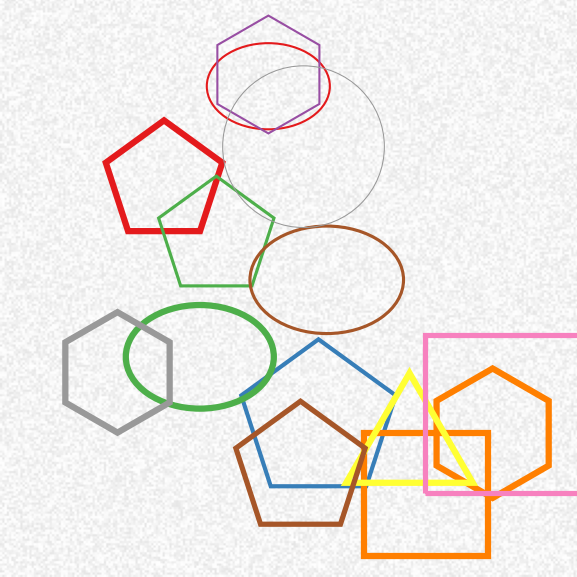[{"shape": "pentagon", "thickness": 3, "radius": 0.53, "center": [0.284, 0.685]}, {"shape": "oval", "thickness": 1, "radius": 0.53, "center": [0.465, 0.85]}, {"shape": "pentagon", "thickness": 2, "radius": 0.7, "center": [0.552, 0.271]}, {"shape": "pentagon", "thickness": 1.5, "radius": 0.53, "center": [0.375, 0.589]}, {"shape": "oval", "thickness": 3, "radius": 0.64, "center": [0.346, 0.381]}, {"shape": "hexagon", "thickness": 1, "radius": 0.51, "center": [0.465, 0.87]}, {"shape": "hexagon", "thickness": 3, "radius": 0.56, "center": [0.853, 0.249]}, {"shape": "square", "thickness": 3, "radius": 0.53, "center": [0.737, 0.143]}, {"shape": "triangle", "thickness": 3, "radius": 0.63, "center": [0.709, 0.226]}, {"shape": "pentagon", "thickness": 2.5, "radius": 0.59, "center": [0.52, 0.187]}, {"shape": "oval", "thickness": 1.5, "radius": 0.66, "center": [0.566, 0.515]}, {"shape": "square", "thickness": 2.5, "radius": 0.68, "center": [0.872, 0.282]}, {"shape": "hexagon", "thickness": 3, "radius": 0.52, "center": [0.203, 0.354]}, {"shape": "circle", "thickness": 0.5, "radius": 0.7, "center": [0.526, 0.745]}]